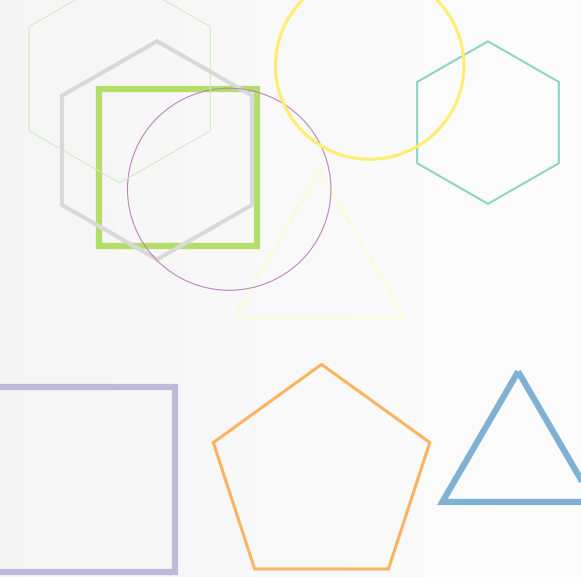[{"shape": "hexagon", "thickness": 1, "radius": 0.7, "center": [0.84, 0.787]}, {"shape": "triangle", "thickness": 0.5, "radius": 0.84, "center": [0.55, 0.534]}, {"shape": "square", "thickness": 3, "radius": 0.8, "center": [0.14, 0.169]}, {"shape": "triangle", "thickness": 3, "radius": 0.75, "center": [0.891, 0.205]}, {"shape": "pentagon", "thickness": 1.5, "radius": 0.98, "center": [0.553, 0.172]}, {"shape": "square", "thickness": 3, "radius": 0.68, "center": [0.306, 0.709]}, {"shape": "hexagon", "thickness": 2, "radius": 0.94, "center": [0.27, 0.739]}, {"shape": "circle", "thickness": 0.5, "radius": 0.87, "center": [0.394, 0.671]}, {"shape": "hexagon", "thickness": 0.5, "radius": 0.9, "center": [0.206, 0.863]}, {"shape": "circle", "thickness": 1.5, "radius": 0.81, "center": [0.636, 0.885]}]